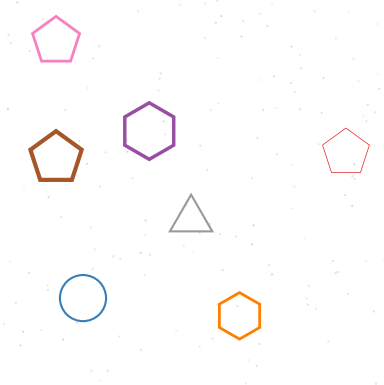[{"shape": "pentagon", "thickness": 0.5, "radius": 0.32, "center": [0.899, 0.603]}, {"shape": "circle", "thickness": 1.5, "radius": 0.3, "center": [0.216, 0.226]}, {"shape": "hexagon", "thickness": 2.5, "radius": 0.37, "center": [0.388, 0.66]}, {"shape": "hexagon", "thickness": 2, "radius": 0.3, "center": [0.622, 0.18]}, {"shape": "pentagon", "thickness": 3, "radius": 0.35, "center": [0.146, 0.589]}, {"shape": "pentagon", "thickness": 2, "radius": 0.32, "center": [0.146, 0.893]}, {"shape": "triangle", "thickness": 1.5, "radius": 0.32, "center": [0.496, 0.431]}]